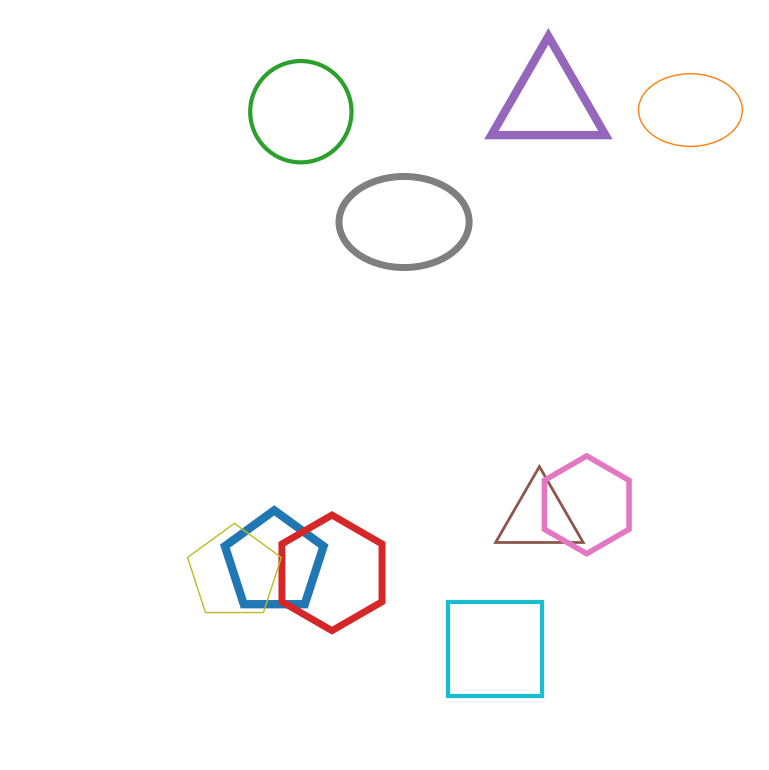[{"shape": "pentagon", "thickness": 3, "radius": 0.34, "center": [0.356, 0.27]}, {"shape": "oval", "thickness": 0.5, "radius": 0.34, "center": [0.897, 0.857]}, {"shape": "circle", "thickness": 1.5, "radius": 0.33, "center": [0.391, 0.855]}, {"shape": "hexagon", "thickness": 2.5, "radius": 0.38, "center": [0.431, 0.256]}, {"shape": "triangle", "thickness": 3, "radius": 0.43, "center": [0.712, 0.867]}, {"shape": "triangle", "thickness": 1, "radius": 0.33, "center": [0.701, 0.328]}, {"shape": "hexagon", "thickness": 2, "radius": 0.32, "center": [0.762, 0.344]}, {"shape": "oval", "thickness": 2.5, "radius": 0.42, "center": [0.525, 0.712]}, {"shape": "pentagon", "thickness": 0.5, "radius": 0.32, "center": [0.304, 0.256]}, {"shape": "square", "thickness": 1.5, "radius": 0.31, "center": [0.643, 0.157]}]